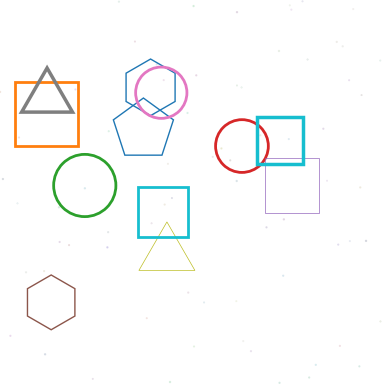[{"shape": "hexagon", "thickness": 1, "radius": 0.37, "center": [0.391, 0.773]}, {"shape": "pentagon", "thickness": 1, "radius": 0.41, "center": [0.372, 0.663]}, {"shape": "square", "thickness": 2, "radius": 0.41, "center": [0.121, 0.704]}, {"shape": "circle", "thickness": 2, "radius": 0.4, "center": [0.22, 0.518]}, {"shape": "circle", "thickness": 2, "radius": 0.34, "center": [0.628, 0.621]}, {"shape": "square", "thickness": 0.5, "radius": 0.35, "center": [0.758, 0.519]}, {"shape": "hexagon", "thickness": 1, "radius": 0.36, "center": [0.133, 0.215]}, {"shape": "circle", "thickness": 2, "radius": 0.33, "center": [0.419, 0.759]}, {"shape": "triangle", "thickness": 2.5, "radius": 0.38, "center": [0.122, 0.747]}, {"shape": "triangle", "thickness": 0.5, "radius": 0.42, "center": [0.434, 0.34]}, {"shape": "square", "thickness": 2, "radius": 0.32, "center": [0.424, 0.45]}, {"shape": "square", "thickness": 2.5, "radius": 0.3, "center": [0.728, 0.635]}]